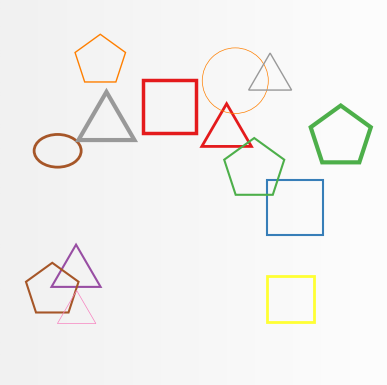[{"shape": "triangle", "thickness": 2, "radius": 0.37, "center": [0.585, 0.657]}, {"shape": "square", "thickness": 2.5, "radius": 0.34, "center": [0.437, 0.724]}, {"shape": "square", "thickness": 1.5, "radius": 0.36, "center": [0.761, 0.462]}, {"shape": "pentagon", "thickness": 1.5, "radius": 0.41, "center": [0.656, 0.56]}, {"shape": "pentagon", "thickness": 3, "radius": 0.41, "center": [0.879, 0.644]}, {"shape": "triangle", "thickness": 1.5, "radius": 0.37, "center": [0.196, 0.291]}, {"shape": "pentagon", "thickness": 1, "radius": 0.34, "center": [0.259, 0.842]}, {"shape": "circle", "thickness": 0.5, "radius": 0.43, "center": [0.607, 0.79]}, {"shape": "square", "thickness": 2, "radius": 0.3, "center": [0.749, 0.223]}, {"shape": "pentagon", "thickness": 1.5, "radius": 0.36, "center": [0.135, 0.246]}, {"shape": "oval", "thickness": 2, "radius": 0.3, "center": [0.149, 0.608]}, {"shape": "triangle", "thickness": 0.5, "radius": 0.29, "center": [0.198, 0.188]}, {"shape": "triangle", "thickness": 1, "radius": 0.32, "center": [0.697, 0.798]}, {"shape": "triangle", "thickness": 3, "radius": 0.42, "center": [0.275, 0.678]}]